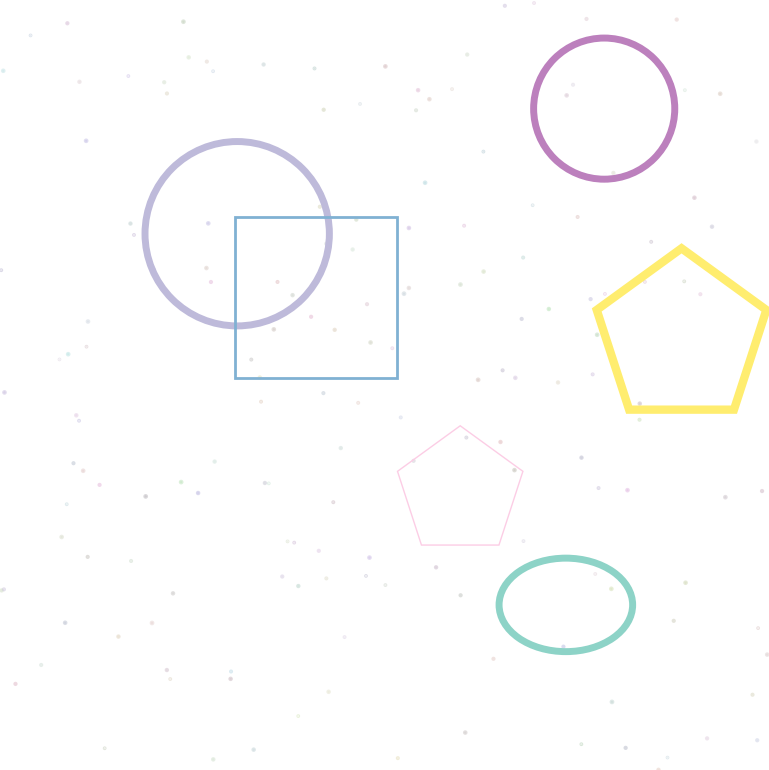[{"shape": "oval", "thickness": 2.5, "radius": 0.43, "center": [0.735, 0.214]}, {"shape": "circle", "thickness": 2.5, "radius": 0.6, "center": [0.308, 0.696]}, {"shape": "square", "thickness": 1, "radius": 0.52, "center": [0.41, 0.613]}, {"shape": "pentagon", "thickness": 0.5, "radius": 0.43, "center": [0.598, 0.361]}, {"shape": "circle", "thickness": 2.5, "radius": 0.46, "center": [0.785, 0.859]}, {"shape": "pentagon", "thickness": 3, "radius": 0.58, "center": [0.885, 0.562]}]